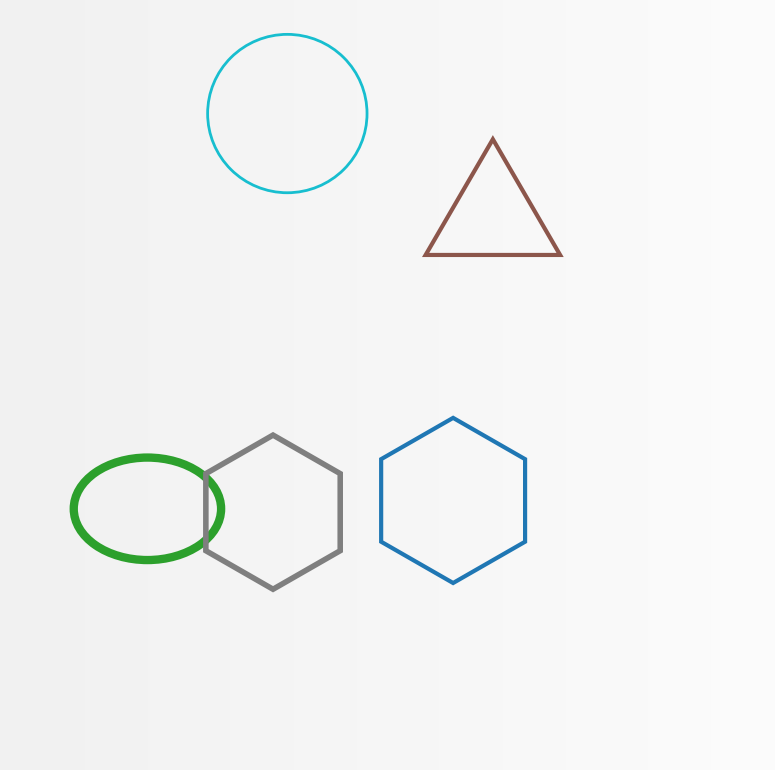[{"shape": "hexagon", "thickness": 1.5, "radius": 0.54, "center": [0.585, 0.35]}, {"shape": "oval", "thickness": 3, "radius": 0.48, "center": [0.19, 0.339]}, {"shape": "triangle", "thickness": 1.5, "radius": 0.5, "center": [0.636, 0.719]}, {"shape": "hexagon", "thickness": 2, "radius": 0.5, "center": [0.352, 0.335]}, {"shape": "circle", "thickness": 1, "radius": 0.51, "center": [0.371, 0.853]}]